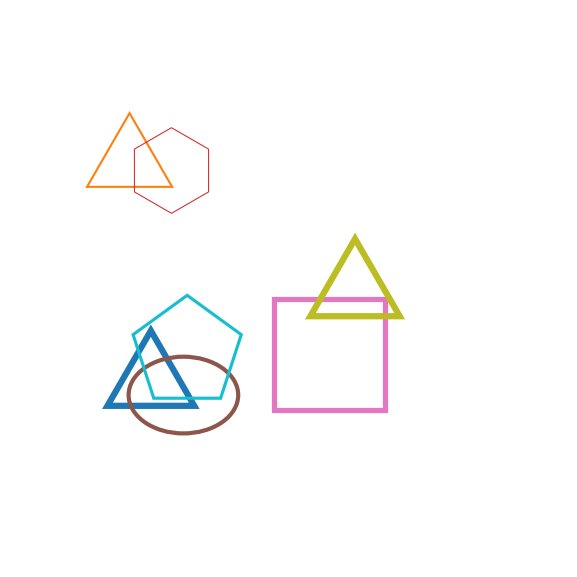[{"shape": "triangle", "thickness": 3, "radius": 0.43, "center": [0.261, 0.34]}, {"shape": "triangle", "thickness": 1, "radius": 0.43, "center": [0.224, 0.718]}, {"shape": "hexagon", "thickness": 0.5, "radius": 0.37, "center": [0.297, 0.704]}, {"shape": "oval", "thickness": 2, "radius": 0.47, "center": [0.318, 0.315]}, {"shape": "square", "thickness": 2.5, "radius": 0.48, "center": [0.571, 0.385]}, {"shape": "triangle", "thickness": 3, "radius": 0.45, "center": [0.615, 0.496]}, {"shape": "pentagon", "thickness": 1.5, "radius": 0.49, "center": [0.324, 0.389]}]